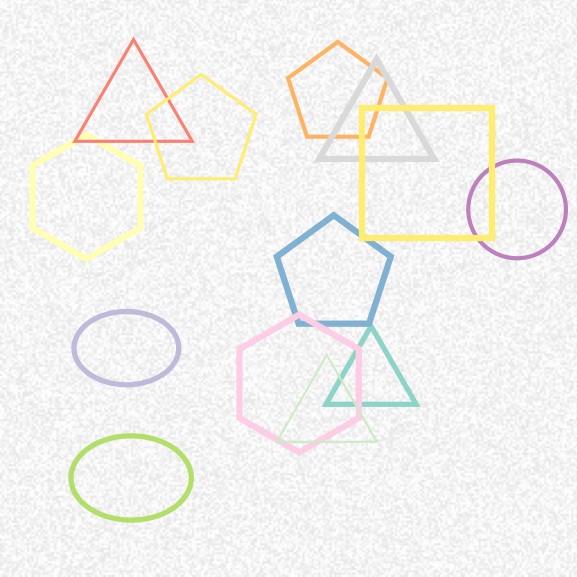[{"shape": "triangle", "thickness": 2.5, "radius": 0.45, "center": [0.643, 0.344]}, {"shape": "hexagon", "thickness": 3, "radius": 0.54, "center": [0.15, 0.658]}, {"shape": "oval", "thickness": 2.5, "radius": 0.45, "center": [0.219, 0.396]}, {"shape": "triangle", "thickness": 1.5, "radius": 0.59, "center": [0.231, 0.813]}, {"shape": "pentagon", "thickness": 3, "radius": 0.52, "center": [0.578, 0.523]}, {"shape": "pentagon", "thickness": 2, "radius": 0.45, "center": [0.585, 0.836]}, {"shape": "oval", "thickness": 2.5, "radius": 0.52, "center": [0.227, 0.171]}, {"shape": "hexagon", "thickness": 3, "radius": 0.6, "center": [0.518, 0.335]}, {"shape": "triangle", "thickness": 3, "radius": 0.57, "center": [0.652, 0.781]}, {"shape": "circle", "thickness": 2, "radius": 0.42, "center": [0.895, 0.637]}, {"shape": "triangle", "thickness": 1, "radius": 0.5, "center": [0.566, 0.284]}, {"shape": "pentagon", "thickness": 1.5, "radius": 0.5, "center": [0.348, 0.77]}, {"shape": "square", "thickness": 3, "radius": 0.56, "center": [0.74, 0.7]}]